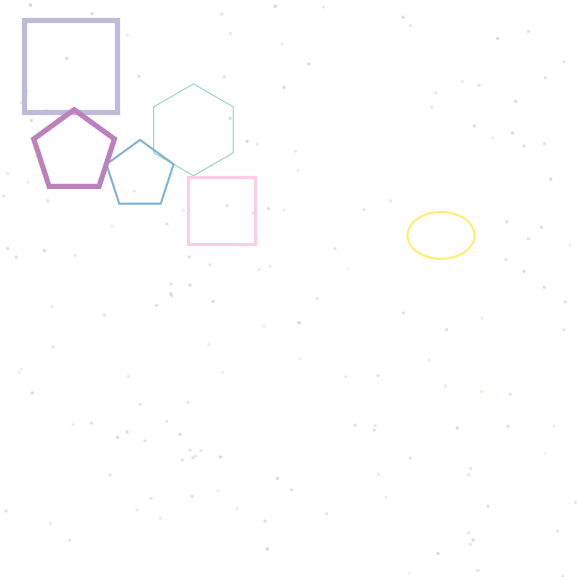[{"shape": "hexagon", "thickness": 0.5, "radius": 0.4, "center": [0.335, 0.774]}, {"shape": "square", "thickness": 2.5, "radius": 0.4, "center": [0.122, 0.885]}, {"shape": "pentagon", "thickness": 1, "radius": 0.31, "center": [0.242, 0.696]}, {"shape": "square", "thickness": 1.5, "radius": 0.29, "center": [0.383, 0.635]}, {"shape": "pentagon", "thickness": 2.5, "radius": 0.37, "center": [0.128, 0.736]}, {"shape": "oval", "thickness": 1, "radius": 0.29, "center": [0.764, 0.591]}]